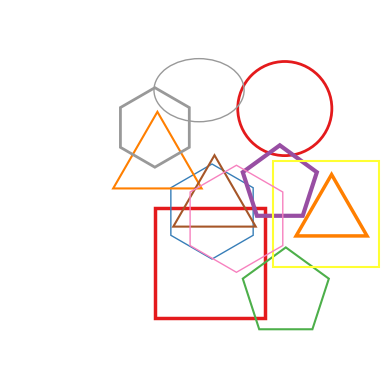[{"shape": "circle", "thickness": 2, "radius": 0.61, "center": [0.74, 0.718]}, {"shape": "square", "thickness": 2.5, "radius": 0.71, "center": [0.546, 0.316]}, {"shape": "hexagon", "thickness": 1, "radius": 0.62, "center": [0.551, 0.451]}, {"shape": "pentagon", "thickness": 1.5, "radius": 0.59, "center": [0.742, 0.24]}, {"shape": "pentagon", "thickness": 3, "radius": 0.51, "center": [0.727, 0.521]}, {"shape": "triangle", "thickness": 1.5, "radius": 0.66, "center": [0.409, 0.577]}, {"shape": "triangle", "thickness": 2.5, "radius": 0.53, "center": [0.861, 0.44]}, {"shape": "square", "thickness": 1.5, "radius": 0.68, "center": [0.846, 0.444]}, {"shape": "triangle", "thickness": 1.5, "radius": 0.62, "center": [0.557, 0.473]}, {"shape": "hexagon", "thickness": 1, "radius": 0.69, "center": [0.614, 0.432]}, {"shape": "hexagon", "thickness": 2, "radius": 0.52, "center": [0.402, 0.669]}, {"shape": "oval", "thickness": 1, "radius": 0.59, "center": [0.517, 0.766]}]